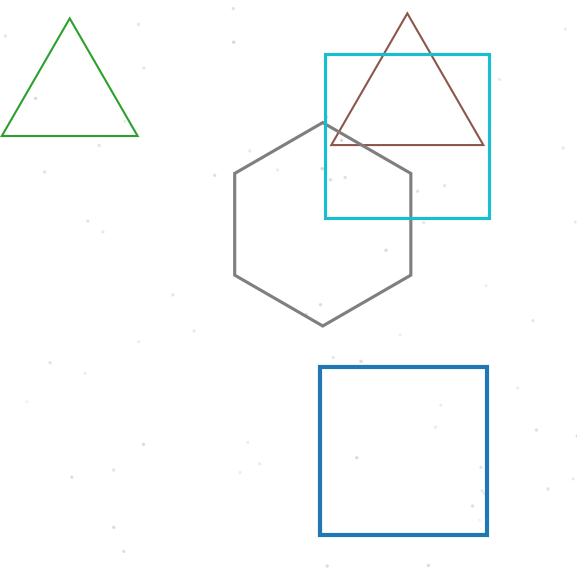[{"shape": "square", "thickness": 2, "radius": 0.72, "center": [0.699, 0.218]}, {"shape": "triangle", "thickness": 1, "radius": 0.68, "center": [0.121, 0.832]}, {"shape": "triangle", "thickness": 1, "radius": 0.76, "center": [0.705, 0.824]}, {"shape": "hexagon", "thickness": 1.5, "radius": 0.88, "center": [0.559, 0.611]}, {"shape": "square", "thickness": 1.5, "radius": 0.71, "center": [0.705, 0.764]}]